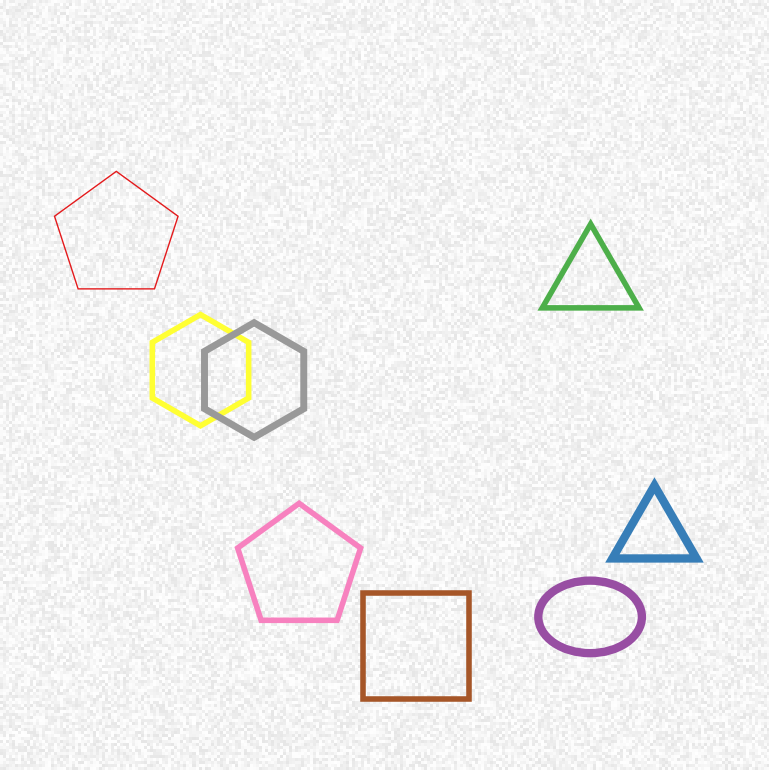[{"shape": "pentagon", "thickness": 0.5, "radius": 0.42, "center": [0.151, 0.693]}, {"shape": "triangle", "thickness": 3, "radius": 0.32, "center": [0.85, 0.306]}, {"shape": "triangle", "thickness": 2, "radius": 0.36, "center": [0.767, 0.636]}, {"shape": "oval", "thickness": 3, "radius": 0.34, "center": [0.766, 0.199]}, {"shape": "hexagon", "thickness": 2, "radius": 0.36, "center": [0.26, 0.519]}, {"shape": "square", "thickness": 2, "radius": 0.34, "center": [0.541, 0.161]}, {"shape": "pentagon", "thickness": 2, "radius": 0.42, "center": [0.388, 0.262]}, {"shape": "hexagon", "thickness": 2.5, "radius": 0.37, "center": [0.33, 0.506]}]